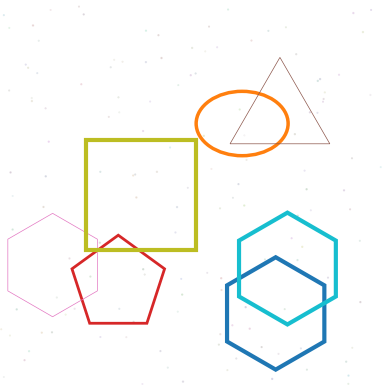[{"shape": "hexagon", "thickness": 3, "radius": 0.73, "center": [0.716, 0.186]}, {"shape": "oval", "thickness": 2.5, "radius": 0.6, "center": [0.629, 0.679]}, {"shape": "pentagon", "thickness": 2, "radius": 0.63, "center": [0.307, 0.263]}, {"shape": "triangle", "thickness": 0.5, "radius": 0.75, "center": [0.727, 0.701]}, {"shape": "hexagon", "thickness": 0.5, "radius": 0.67, "center": [0.137, 0.312]}, {"shape": "square", "thickness": 3, "radius": 0.71, "center": [0.366, 0.494]}, {"shape": "hexagon", "thickness": 3, "radius": 0.73, "center": [0.747, 0.302]}]